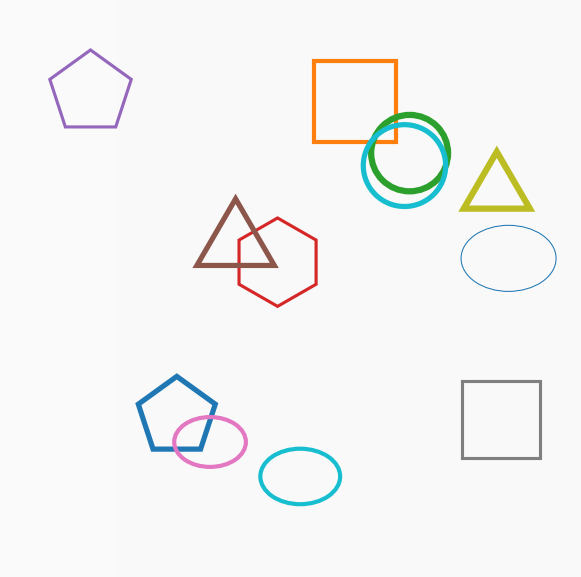[{"shape": "pentagon", "thickness": 2.5, "radius": 0.35, "center": [0.304, 0.278]}, {"shape": "oval", "thickness": 0.5, "radius": 0.41, "center": [0.875, 0.552]}, {"shape": "square", "thickness": 2, "radius": 0.35, "center": [0.611, 0.823]}, {"shape": "circle", "thickness": 3, "radius": 0.33, "center": [0.705, 0.734]}, {"shape": "hexagon", "thickness": 1.5, "radius": 0.38, "center": [0.478, 0.545]}, {"shape": "pentagon", "thickness": 1.5, "radius": 0.37, "center": [0.156, 0.839]}, {"shape": "triangle", "thickness": 2.5, "radius": 0.38, "center": [0.405, 0.578]}, {"shape": "oval", "thickness": 2, "radius": 0.31, "center": [0.361, 0.234]}, {"shape": "square", "thickness": 1.5, "radius": 0.33, "center": [0.862, 0.273]}, {"shape": "triangle", "thickness": 3, "radius": 0.33, "center": [0.855, 0.671]}, {"shape": "oval", "thickness": 2, "radius": 0.34, "center": [0.517, 0.174]}, {"shape": "circle", "thickness": 2.5, "radius": 0.35, "center": [0.696, 0.712]}]